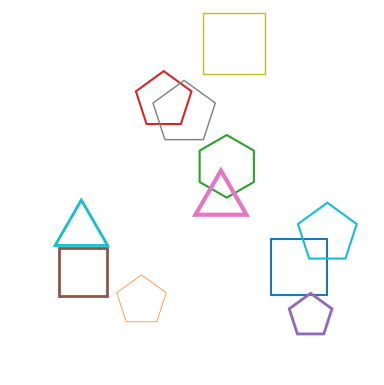[{"shape": "square", "thickness": 1.5, "radius": 0.36, "center": [0.777, 0.305]}, {"shape": "pentagon", "thickness": 0.5, "radius": 0.34, "center": [0.368, 0.219]}, {"shape": "hexagon", "thickness": 1.5, "radius": 0.41, "center": [0.589, 0.568]}, {"shape": "pentagon", "thickness": 1.5, "radius": 0.38, "center": [0.425, 0.739]}, {"shape": "pentagon", "thickness": 2, "radius": 0.29, "center": [0.807, 0.18]}, {"shape": "square", "thickness": 2, "radius": 0.31, "center": [0.215, 0.294]}, {"shape": "triangle", "thickness": 3, "radius": 0.38, "center": [0.574, 0.48]}, {"shape": "pentagon", "thickness": 1, "radius": 0.43, "center": [0.478, 0.706]}, {"shape": "square", "thickness": 1, "radius": 0.4, "center": [0.608, 0.888]}, {"shape": "pentagon", "thickness": 1.5, "radius": 0.4, "center": [0.85, 0.393]}, {"shape": "triangle", "thickness": 2, "radius": 0.39, "center": [0.211, 0.402]}]